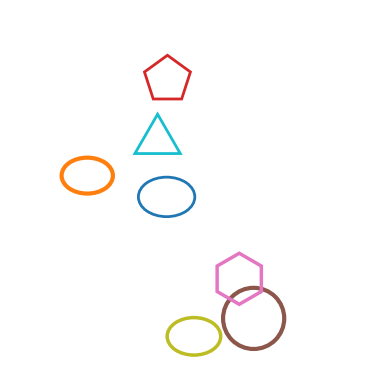[{"shape": "oval", "thickness": 2, "radius": 0.37, "center": [0.433, 0.489]}, {"shape": "oval", "thickness": 3, "radius": 0.33, "center": [0.227, 0.544]}, {"shape": "pentagon", "thickness": 2, "radius": 0.31, "center": [0.435, 0.794]}, {"shape": "circle", "thickness": 3, "radius": 0.4, "center": [0.659, 0.173]}, {"shape": "hexagon", "thickness": 2.5, "radius": 0.33, "center": [0.621, 0.276]}, {"shape": "oval", "thickness": 2.5, "radius": 0.35, "center": [0.504, 0.126]}, {"shape": "triangle", "thickness": 2, "radius": 0.34, "center": [0.409, 0.635]}]